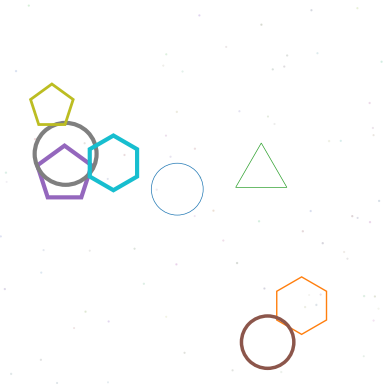[{"shape": "circle", "thickness": 0.5, "radius": 0.34, "center": [0.46, 0.509]}, {"shape": "hexagon", "thickness": 1, "radius": 0.37, "center": [0.783, 0.206]}, {"shape": "triangle", "thickness": 0.5, "radius": 0.38, "center": [0.679, 0.552]}, {"shape": "pentagon", "thickness": 3, "radius": 0.37, "center": [0.168, 0.547]}, {"shape": "circle", "thickness": 2.5, "radius": 0.34, "center": [0.695, 0.111]}, {"shape": "circle", "thickness": 3, "radius": 0.4, "center": [0.17, 0.6]}, {"shape": "pentagon", "thickness": 2, "radius": 0.29, "center": [0.135, 0.724]}, {"shape": "hexagon", "thickness": 3, "radius": 0.35, "center": [0.295, 0.577]}]